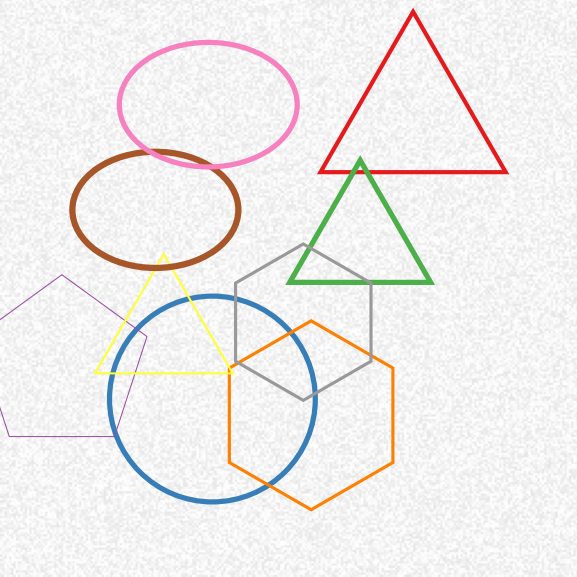[{"shape": "triangle", "thickness": 2, "radius": 0.93, "center": [0.715, 0.794]}, {"shape": "circle", "thickness": 2.5, "radius": 0.89, "center": [0.368, 0.308]}, {"shape": "triangle", "thickness": 2.5, "radius": 0.7, "center": [0.624, 0.581]}, {"shape": "pentagon", "thickness": 0.5, "radius": 0.77, "center": [0.107, 0.368]}, {"shape": "hexagon", "thickness": 1.5, "radius": 0.82, "center": [0.539, 0.28]}, {"shape": "triangle", "thickness": 1, "radius": 0.69, "center": [0.284, 0.421]}, {"shape": "oval", "thickness": 3, "radius": 0.72, "center": [0.269, 0.636]}, {"shape": "oval", "thickness": 2.5, "radius": 0.77, "center": [0.361, 0.818]}, {"shape": "hexagon", "thickness": 1.5, "radius": 0.68, "center": [0.525, 0.441]}]